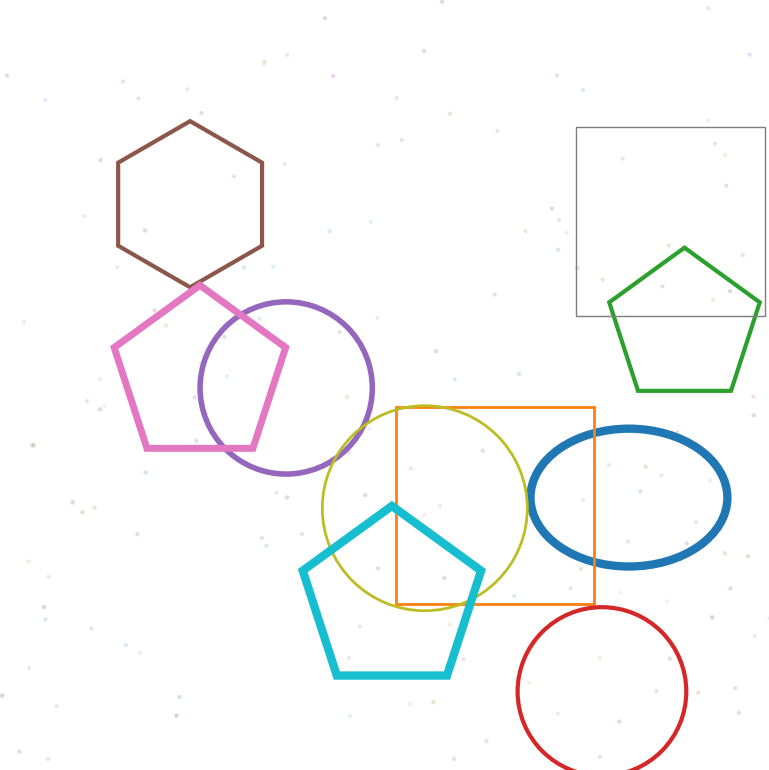[{"shape": "oval", "thickness": 3, "radius": 0.64, "center": [0.817, 0.354]}, {"shape": "square", "thickness": 1, "radius": 0.64, "center": [0.643, 0.344]}, {"shape": "pentagon", "thickness": 1.5, "radius": 0.51, "center": [0.889, 0.576]}, {"shape": "circle", "thickness": 1.5, "radius": 0.55, "center": [0.782, 0.102]}, {"shape": "circle", "thickness": 2, "radius": 0.56, "center": [0.372, 0.496]}, {"shape": "hexagon", "thickness": 1.5, "radius": 0.54, "center": [0.247, 0.735]}, {"shape": "pentagon", "thickness": 2.5, "radius": 0.59, "center": [0.26, 0.512]}, {"shape": "square", "thickness": 0.5, "radius": 0.61, "center": [0.87, 0.712]}, {"shape": "circle", "thickness": 1, "radius": 0.67, "center": [0.552, 0.34]}, {"shape": "pentagon", "thickness": 3, "radius": 0.61, "center": [0.509, 0.221]}]